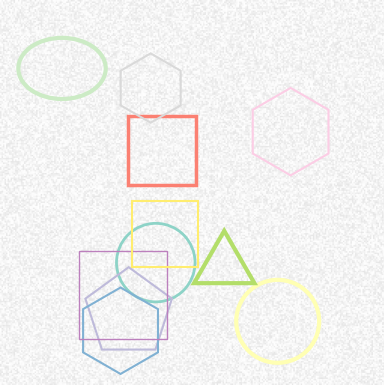[{"shape": "circle", "thickness": 2, "radius": 0.51, "center": [0.405, 0.318]}, {"shape": "circle", "thickness": 3, "radius": 0.54, "center": [0.721, 0.165]}, {"shape": "pentagon", "thickness": 1.5, "radius": 0.59, "center": [0.334, 0.188]}, {"shape": "square", "thickness": 2.5, "radius": 0.45, "center": [0.421, 0.609]}, {"shape": "hexagon", "thickness": 1.5, "radius": 0.56, "center": [0.313, 0.141]}, {"shape": "triangle", "thickness": 3, "radius": 0.45, "center": [0.582, 0.31]}, {"shape": "hexagon", "thickness": 1.5, "radius": 0.57, "center": [0.755, 0.658]}, {"shape": "hexagon", "thickness": 1.5, "radius": 0.45, "center": [0.391, 0.771]}, {"shape": "square", "thickness": 1, "radius": 0.57, "center": [0.319, 0.234]}, {"shape": "oval", "thickness": 3, "radius": 0.57, "center": [0.161, 0.822]}, {"shape": "square", "thickness": 1.5, "radius": 0.43, "center": [0.429, 0.392]}]